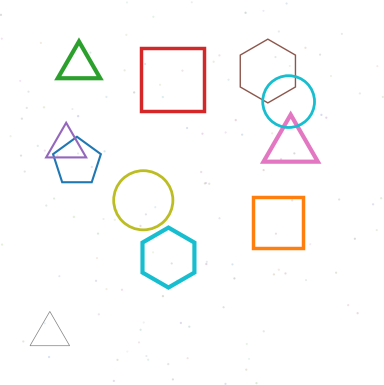[{"shape": "pentagon", "thickness": 1.5, "radius": 0.33, "center": [0.2, 0.579]}, {"shape": "square", "thickness": 2.5, "radius": 0.33, "center": [0.722, 0.422]}, {"shape": "triangle", "thickness": 3, "radius": 0.32, "center": [0.205, 0.829]}, {"shape": "square", "thickness": 2.5, "radius": 0.41, "center": [0.448, 0.794]}, {"shape": "triangle", "thickness": 1.5, "radius": 0.3, "center": [0.172, 0.621]}, {"shape": "hexagon", "thickness": 1, "radius": 0.41, "center": [0.696, 0.815]}, {"shape": "triangle", "thickness": 3, "radius": 0.41, "center": [0.755, 0.621]}, {"shape": "triangle", "thickness": 0.5, "radius": 0.3, "center": [0.129, 0.132]}, {"shape": "circle", "thickness": 2, "radius": 0.38, "center": [0.372, 0.48]}, {"shape": "hexagon", "thickness": 3, "radius": 0.39, "center": [0.438, 0.331]}, {"shape": "circle", "thickness": 2, "radius": 0.34, "center": [0.75, 0.736]}]